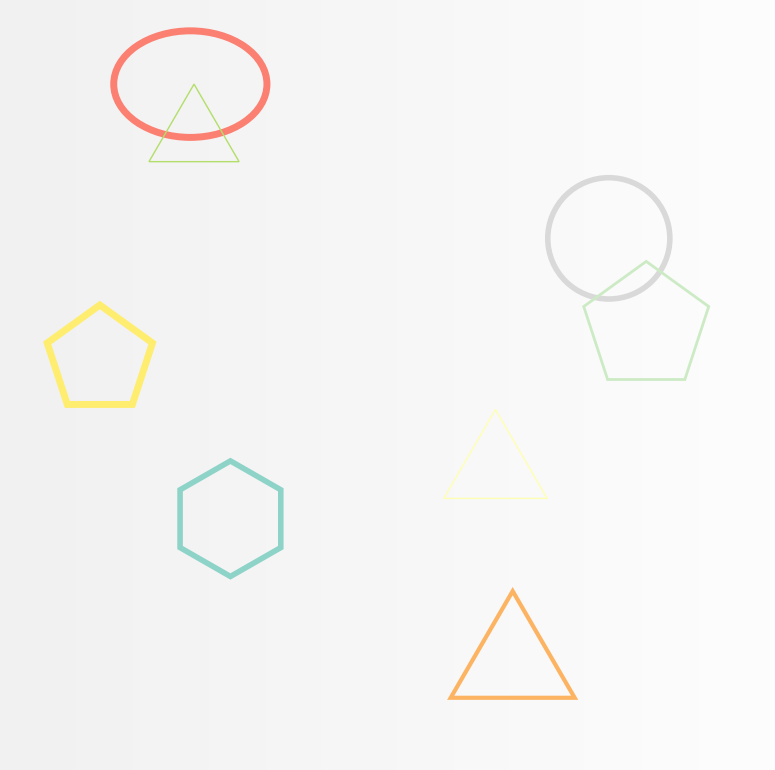[{"shape": "hexagon", "thickness": 2, "radius": 0.38, "center": [0.297, 0.326]}, {"shape": "triangle", "thickness": 0.5, "radius": 0.38, "center": [0.639, 0.391]}, {"shape": "oval", "thickness": 2.5, "radius": 0.49, "center": [0.246, 0.891]}, {"shape": "triangle", "thickness": 1.5, "radius": 0.46, "center": [0.662, 0.14]}, {"shape": "triangle", "thickness": 0.5, "radius": 0.34, "center": [0.25, 0.824]}, {"shape": "circle", "thickness": 2, "radius": 0.39, "center": [0.786, 0.69]}, {"shape": "pentagon", "thickness": 1, "radius": 0.42, "center": [0.834, 0.576]}, {"shape": "pentagon", "thickness": 2.5, "radius": 0.36, "center": [0.129, 0.532]}]